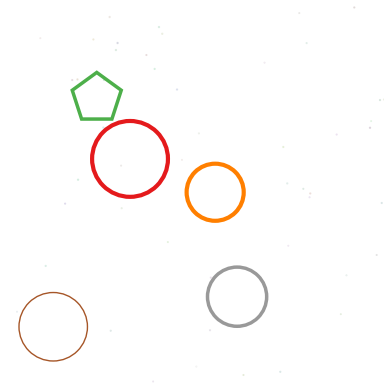[{"shape": "circle", "thickness": 3, "radius": 0.49, "center": [0.338, 0.587]}, {"shape": "pentagon", "thickness": 2.5, "radius": 0.33, "center": [0.251, 0.745]}, {"shape": "circle", "thickness": 3, "radius": 0.37, "center": [0.559, 0.501]}, {"shape": "circle", "thickness": 1, "radius": 0.44, "center": [0.138, 0.151]}, {"shape": "circle", "thickness": 2.5, "radius": 0.38, "center": [0.616, 0.229]}]